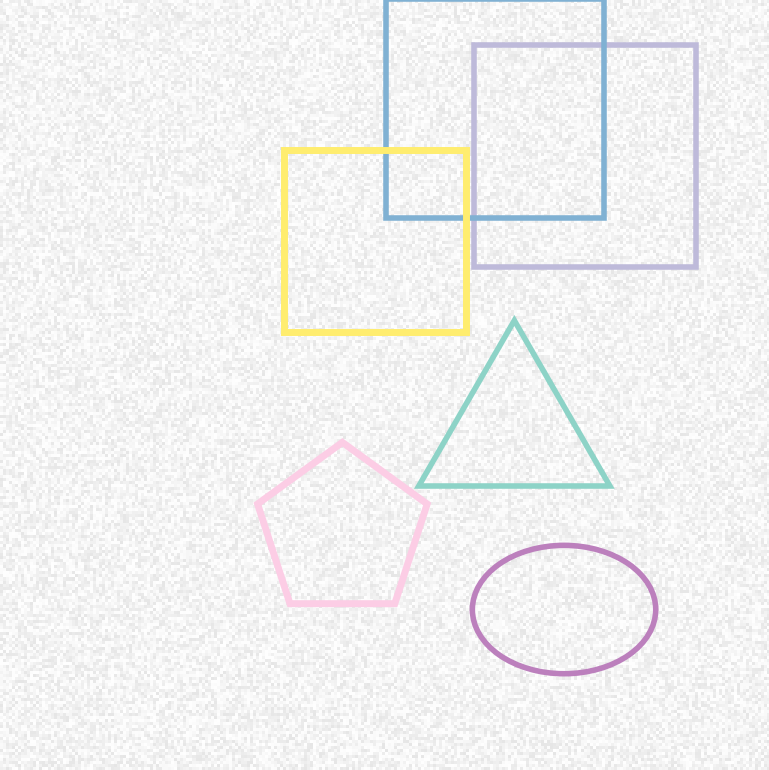[{"shape": "triangle", "thickness": 2, "radius": 0.72, "center": [0.668, 0.44]}, {"shape": "square", "thickness": 2, "radius": 0.72, "center": [0.76, 0.797]}, {"shape": "square", "thickness": 2, "radius": 0.71, "center": [0.643, 0.859]}, {"shape": "pentagon", "thickness": 2.5, "radius": 0.58, "center": [0.445, 0.31]}, {"shape": "oval", "thickness": 2, "radius": 0.6, "center": [0.733, 0.208]}, {"shape": "square", "thickness": 2.5, "radius": 0.59, "center": [0.487, 0.687]}]